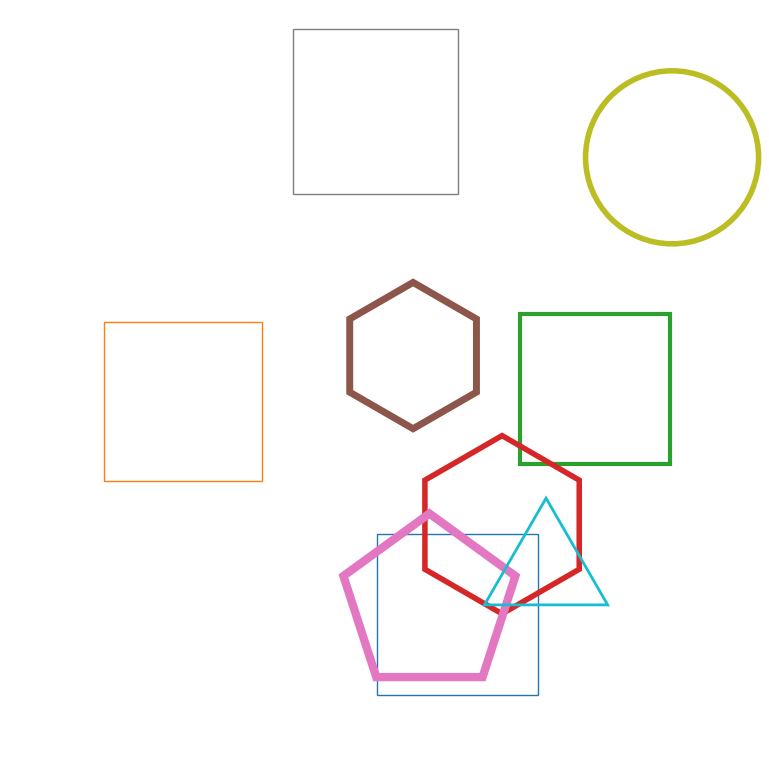[{"shape": "square", "thickness": 0.5, "radius": 0.52, "center": [0.594, 0.202]}, {"shape": "square", "thickness": 0.5, "radius": 0.51, "center": [0.237, 0.479]}, {"shape": "square", "thickness": 1.5, "radius": 0.49, "center": [0.772, 0.495]}, {"shape": "hexagon", "thickness": 2, "radius": 0.58, "center": [0.652, 0.319]}, {"shape": "hexagon", "thickness": 2.5, "radius": 0.48, "center": [0.536, 0.538]}, {"shape": "pentagon", "thickness": 3, "radius": 0.59, "center": [0.558, 0.216]}, {"shape": "square", "thickness": 0.5, "radius": 0.53, "center": [0.488, 0.855]}, {"shape": "circle", "thickness": 2, "radius": 0.56, "center": [0.873, 0.796]}, {"shape": "triangle", "thickness": 1, "radius": 0.46, "center": [0.709, 0.261]}]